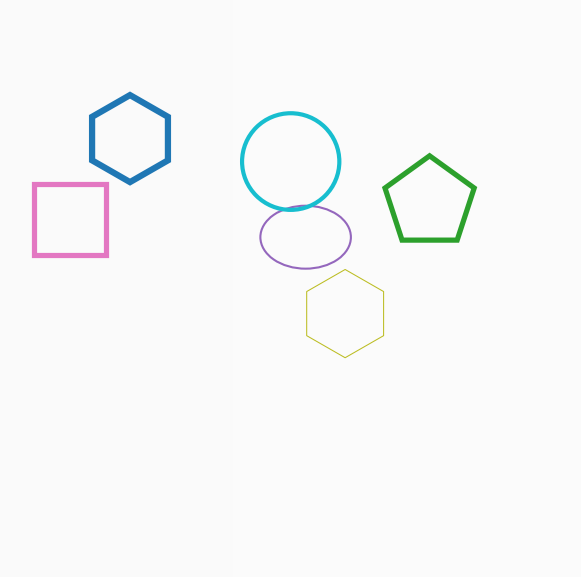[{"shape": "hexagon", "thickness": 3, "radius": 0.38, "center": [0.224, 0.759]}, {"shape": "pentagon", "thickness": 2.5, "radius": 0.4, "center": [0.739, 0.649]}, {"shape": "oval", "thickness": 1, "radius": 0.39, "center": [0.526, 0.588]}, {"shape": "square", "thickness": 2.5, "radius": 0.31, "center": [0.12, 0.619]}, {"shape": "hexagon", "thickness": 0.5, "radius": 0.38, "center": [0.594, 0.456]}, {"shape": "circle", "thickness": 2, "radius": 0.42, "center": [0.5, 0.719]}]